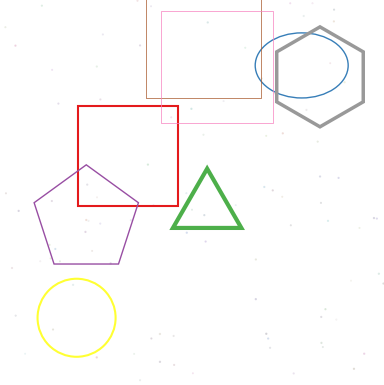[{"shape": "square", "thickness": 1.5, "radius": 0.65, "center": [0.333, 0.594]}, {"shape": "oval", "thickness": 1, "radius": 0.6, "center": [0.784, 0.83]}, {"shape": "triangle", "thickness": 3, "radius": 0.51, "center": [0.538, 0.459]}, {"shape": "pentagon", "thickness": 1, "radius": 0.71, "center": [0.224, 0.429]}, {"shape": "circle", "thickness": 1.5, "radius": 0.51, "center": [0.199, 0.175]}, {"shape": "square", "thickness": 0.5, "radius": 0.75, "center": [0.528, 0.896]}, {"shape": "square", "thickness": 0.5, "radius": 0.73, "center": [0.564, 0.827]}, {"shape": "hexagon", "thickness": 2.5, "radius": 0.65, "center": [0.831, 0.8]}]